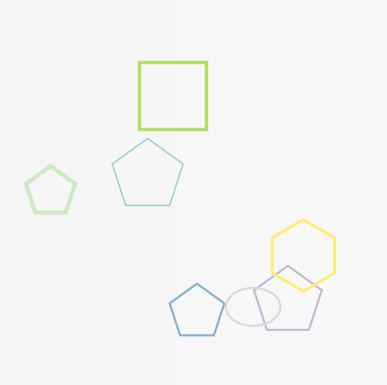[{"shape": "pentagon", "thickness": 1, "radius": 0.48, "center": [0.381, 0.544]}, {"shape": "pentagon", "thickness": 1.5, "radius": 0.46, "center": [0.743, 0.218]}, {"shape": "pentagon", "thickness": 1.5, "radius": 0.37, "center": [0.508, 0.189]}, {"shape": "square", "thickness": 2.5, "radius": 0.43, "center": [0.446, 0.753]}, {"shape": "oval", "thickness": 1.5, "radius": 0.35, "center": [0.653, 0.203]}, {"shape": "pentagon", "thickness": 3, "radius": 0.33, "center": [0.13, 0.502]}, {"shape": "hexagon", "thickness": 2, "radius": 0.46, "center": [0.783, 0.336]}]